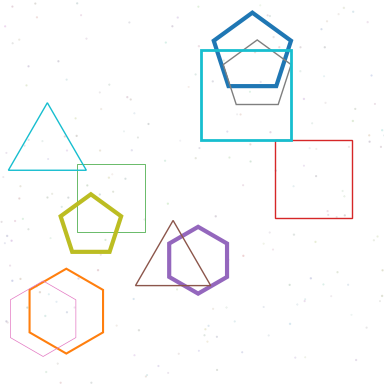[{"shape": "pentagon", "thickness": 3, "radius": 0.53, "center": [0.656, 0.862]}, {"shape": "hexagon", "thickness": 1.5, "radius": 0.55, "center": [0.172, 0.192]}, {"shape": "square", "thickness": 0.5, "radius": 0.45, "center": [0.288, 0.486]}, {"shape": "square", "thickness": 1, "radius": 0.51, "center": [0.814, 0.534]}, {"shape": "hexagon", "thickness": 3, "radius": 0.43, "center": [0.515, 0.324]}, {"shape": "triangle", "thickness": 1, "radius": 0.56, "center": [0.45, 0.315]}, {"shape": "hexagon", "thickness": 0.5, "radius": 0.49, "center": [0.112, 0.172]}, {"shape": "pentagon", "thickness": 1, "radius": 0.46, "center": [0.668, 0.804]}, {"shape": "pentagon", "thickness": 3, "radius": 0.41, "center": [0.236, 0.413]}, {"shape": "triangle", "thickness": 1, "radius": 0.58, "center": [0.123, 0.616]}, {"shape": "square", "thickness": 2, "radius": 0.58, "center": [0.639, 0.753]}]